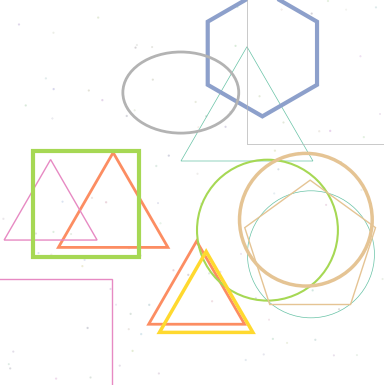[{"shape": "triangle", "thickness": 0.5, "radius": 0.99, "center": [0.641, 0.681]}, {"shape": "circle", "thickness": 0.5, "radius": 0.82, "center": [0.808, 0.339]}, {"shape": "triangle", "thickness": 2, "radius": 0.72, "center": [0.511, 0.23]}, {"shape": "triangle", "thickness": 2, "radius": 0.82, "center": [0.294, 0.44]}, {"shape": "hexagon", "thickness": 3, "radius": 0.82, "center": [0.682, 0.862]}, {"shape": "square", "thickness": 1, "radius": 0.75, "center": [0.141, 0.125]}, {"shape": "triangle", "thickness": 1, "radius": 0.7, "center": [0.131, 0.446]}, {"shape": "square", "thickness": 3, "radius": 0.69, "center": [0.223, 0.469]}, {"shape": "circle", "thickness": 1.5, "radius": 0.91, "center": [0.695, 0.402]}, {"shape": "triangle", "thickness": 2.5, "radius": 0.7, "center": [0.535, 0.207]}, {"shape": "circle", "thickness": 2.5, "radius": 0.86, "center": [0.794, 0.429]}, {"shape": "pentagon", "thickness": 1, "radius": 0.89, "center": [0.806, 0.354]}, {"shape": "square", "thickness": 0.5, "radius": 0.94, "center": [0.829, 0.814]}, {"shape": "oval", "thickness": 2, "radius": 0.75, "center": [0.47, 0.76]}]